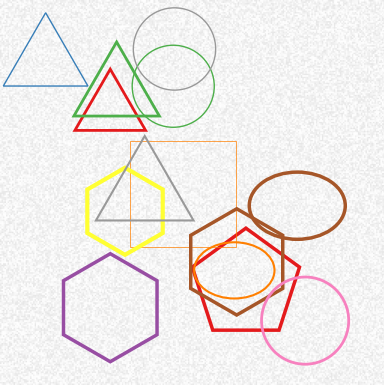[{"shape": "triangle", "thickness": 2, "radius": 0.53, "center": [0.286, 0.714]}, {"shape": "pentagon", "thickness": 2.5, "radius": 0.73, "center": [0.639, 0.261]}, {"shape": "triangle", "thickness": 1, "radius": 0.63, "center": [0.119, 0.84]}, {"shape": "triangle", "thickness": 2, "radius": 0.64, "center": [0.303, 0.763]}, {"shape": "circle", "thickness": 1, "radius": 0.53, "center": [0.45, 0.776]}, {"shape": "hexagon", "thickness": 2.5, "radius": 0.7, "center": [0.286, 0.201]}, {"shape": "square", "thickness": 0.5, "radius": 0.69, "center": [0.475, 0.496]}, {"shape": "oval", "thickness": 1.5, "radius": 0.52, "center": [0.609, 0.298]}, {"shape": "hexagon", "thickness": 3, "radius": 0.57, "center": [0.325, 0.451]}, {"shape": "oval", "thickness": 2.5, "radius": 0.62, "center": [0.772, 0.466]}, {"shape": "hexagon", "thickness": 2.5, "radius": 0.69, "center": [0.615, 0.32]}, {"shape": "circle", "thickness": 2, "radius": 0.57, "center": [0.793, 0.167]}, {"shape": "triangle", "thickness": 1.5, "radius": 0.73, "center": [0.376, 0.501]}, {"shape": "circle", "thickness": 1, "radius": 0.53, "center": [0.453, 0.873]}]